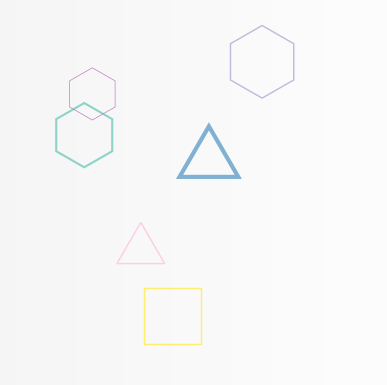[{"shape": "hexagon", "thickness": 1.5, "radius": 0.42, "center": [0.217, 0.649]}, {"shape": "hexagon", "thickness": 1, "radius": 0.47, "center": [0.676, 0.839]}, {"shape": "triangle", "thickness": 3, "radius": 0.44, "center": [0.539, 0.584]}, {"shape": "triangle", "thickness": 1, "radius": 0.36, "center": [0.363, 0.351]}, {"shape": "hexagon", "thickness": 0.5, "radius": 0.34, "center": [0.238, 0.756]}, {"shape": "square", "thickness": 1, "radius": 0.36, "center": [0.445, 0.18]}]